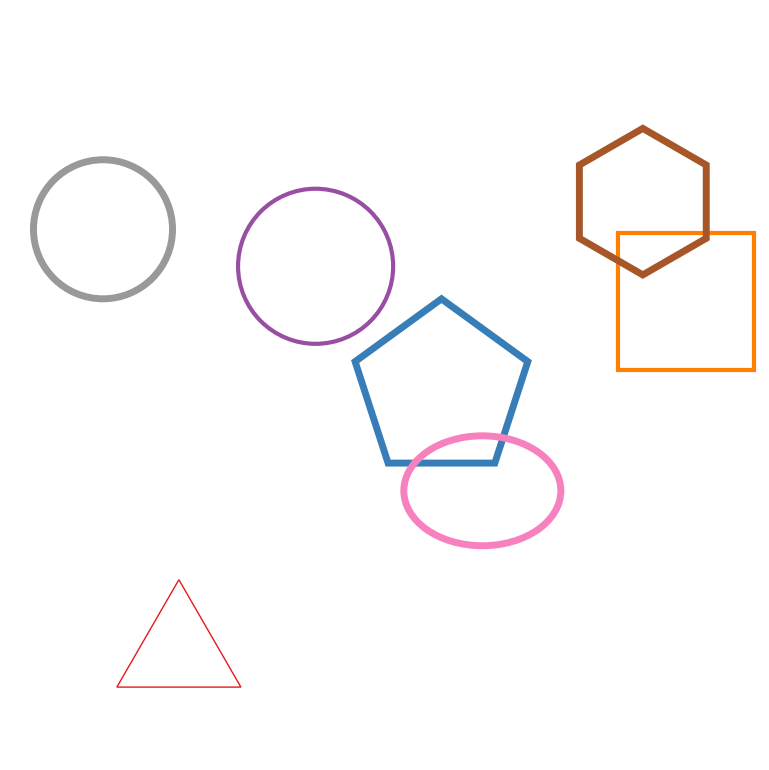[{"shape": "triangle", "thickness": 0.5, "radius": 0.46, "center": [0.232, 0.154]}, {"shape": "pentagon", "thickness": 2.5, "radius": 0.59, "center": [0.573, 0.494]}, {"shape": "circle", "thickness": 1.5, "radius": 0.5, "center": [0.41, 0.654]}, {"shape": "square", "thickness": 1.5, "radius": 0.44, "center": [0.891, 0.608]}, {"shape": "hexagon", "thickness": 2.5, "radius": 0.48, "center": [0.835, 0.738]}, {"shape": "oval", "thickness": 2.5, "radius": 0.51, "center": [0.626, 0.363]}, {"shape": "circle", "thickness": 2.5, "radius": 0.45, "center": [0.134, 0.702]}]